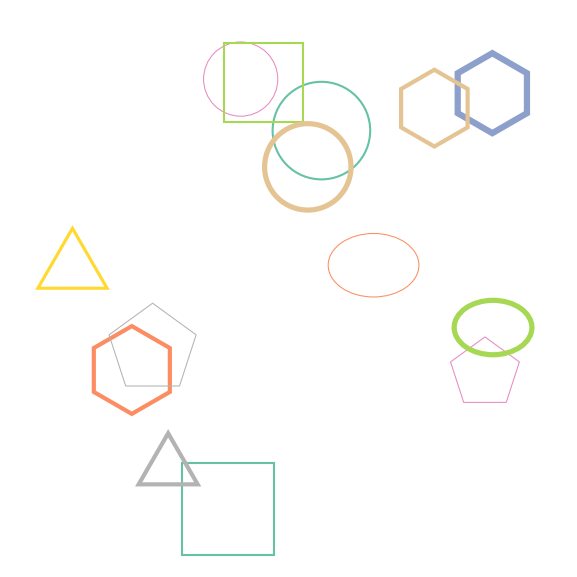[{"shape": "circle", "thickness": 1, "radius": 0.42, "center": [0.557, 0.773]}, {"shape": "square", "thickness": 1, "radius": 0.4, "center": [0.395, 0.118]}, {"shape": "hexagon", "thickness": 2, "radius": 0.38, "center": [0.228, 0.358]}, {"shape": "oval", "thickness": 0.5, "radius": 0.39, "center": [0.647, 0.54]}, {"shape": "hexagon", "thickness": 3, "radius": 0.35, "center": [0.853, 0.838]}, {"shape": "pentagon", "thickness": 0.5, "radius": 0.31, "center": [0.84, 0.353]}, {"shape": "circle", "thickness": 0.5, "radius": 0.32, "center": [0.417, 0.862]}, {"shape": "oval", "thickness": 2.5, "radius": 0.34, "center": [0.854, 0.432]}, {"shape": "square", "thickness": 1, "radius": 0.34, "center": [0.457, 0.857]}, {"shape": "triangle", "thickness": 1.5, "radius": 0.35, "center": [0.126, 0.535]}, {"shape": "hexagon", "thickness": 2, "radius": 0.33, "center": [0.752, 0.812]}, {"shape": "circle", "thickness": 2.5, "radius": 0.37, "center": [0.533, 0.71]}, {"shape": "pentagon", "thickness": 0.5, "radius": 0.4, "center": [0.264, 0.395]}, {"shape": "triangle", "thickness": 2, "radius": 0.29, "center": [0.291, 0.19]}]